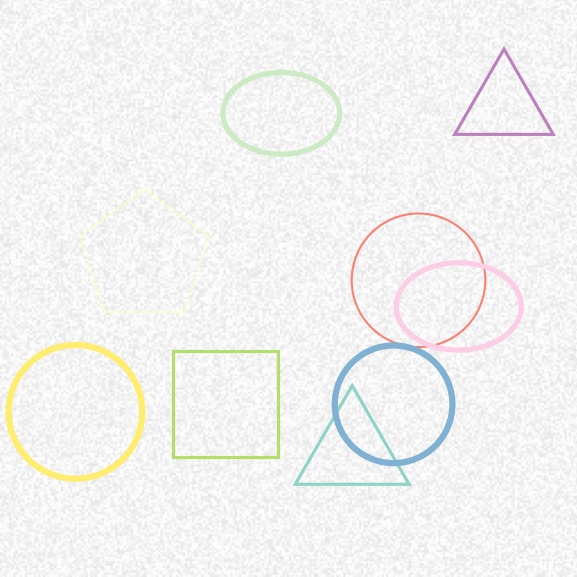[{"shape": "triangle", "thickness": 1.5, "radius": 0.57, "center": [0.61, 0.217]}, {"shape": "pentagon", "thickness": 0.5, "radius": 0.59, "center": [0.25, 0.554]}, {"shape": "circle", "thickness": 1, "radius": 0.58, "center": [0.725, 0.514]}, {"shape": "circle", "thickness": 3, "radius": 0.51, "center": [0.682, 0.299]}, {"shape": "square", "thickness": 1.5, "radius": 0.46, "center": [0.391, 0.3]}, {"shape": "oval", "thickness": 2.5, "radius": 0.54, "center": [0.794, 0.469]}, {"shape": "triangle", "thickness": 1.5, "radius": 0.49, "center": [0.873, 0.816]}, {"shape": "oval", "thickness": 2.5, "radius": 0.51, "center": [0.487, 0.803]}, {"shape": "circle", "thickness": 3, "radius": 0.58, "center": [0.131, 0.286]}]